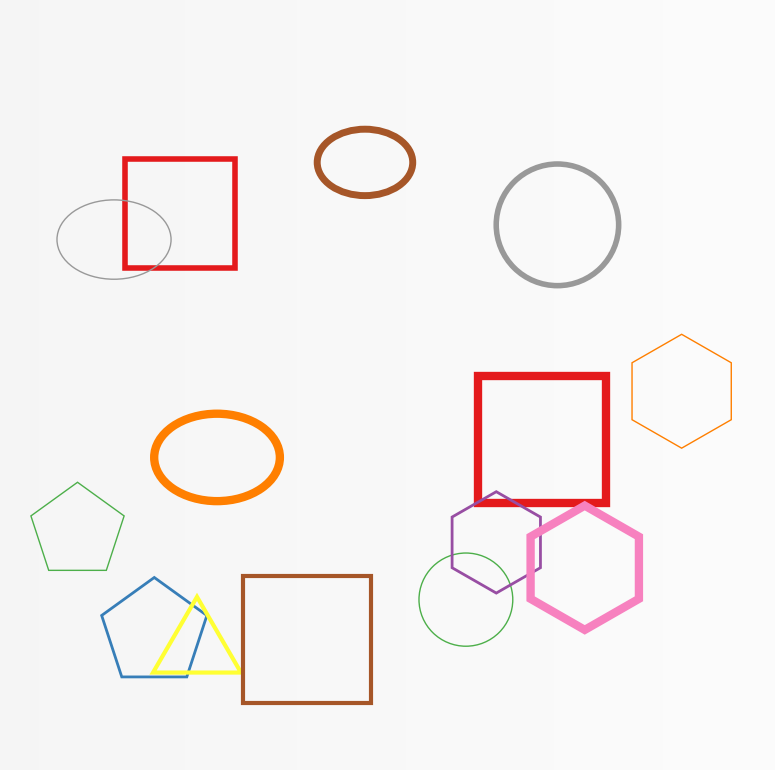[{"shape": "square", "thickness": 2, "radius": 0.35, "center": [0.232, 0.722]}, {"shape": "square", "thickness": 3, "radius": 0.41, "center": [0.7, 0.429]}, {"shape": "pentagon", "thickness": 1, "radius": 0.36, "center": [0.199, 0.179]}, {"shape": "circle", "thickness": 0.5, "radius": 0.3, "center": [0.601, 0.221]}, {"shape": "pentagon", "thickness": 0.5, "radius": 0.32, "center": [0.1, 0.31]}, {"shape": "hexagon", "thickness": 1, "radius": 0.33, "center": [0.64, 0.296]}, {"shape": "hexagon", "thickness": 0.5, "radius": 0.37, "center": [0.88, 0.492]}, {"shape": "oval", "thickness": 3, "radius": 0.41, "center": [0.28, 0.406]}, {"shape": "triangle", "thickness": 1.5, "radius": 0.33, "center": [0.254, 0.159]}, {"shape": "oval", "thickness": 2.5, "radius": 0.31, "center": [0.471, 0.789]}, {"shape": "square", "thickness": 1.5, "radius": 0.41, "center": [0.396, 0.169]}, {"shape": "hexagon", "thickness": 3, "radius": 0.4, "center": [0.755, 0.263]}, {"shape": "circle", "thickness": 2, "radius": 0.39, "center": [0.719, 0.708]}, {"shape": "oval", "thickness": 0.5, "radius": 0.37, "center": [0.147, 0.689]}]